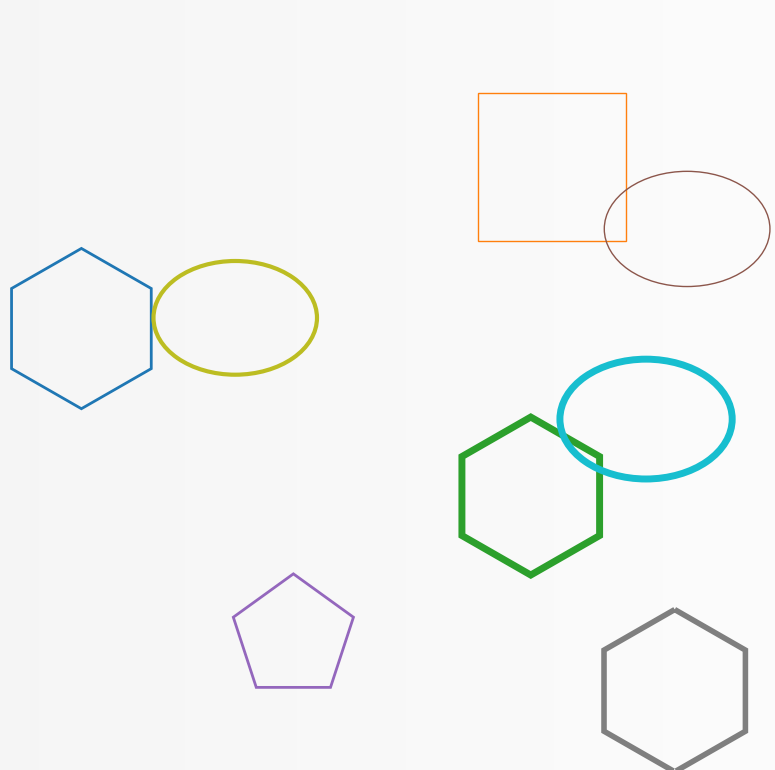[{"shape": "hexagon", "thickness": 1, "radius": 0.52, "center": [0.105, 0.573]}, {"shape": "square", "thickness": 0.5, "radius": 0.48, "center": [0.713, 0.783]}, {"shape": "hexagon", "thickness": 2.5, "radius": 0.51, "center": [0.685, 0.356]}, {"shape": "pentagon", "thickness": 1, "radius": 0.41, "center": [0.379, 0.173]}, {"shape": "oval", "thickness": 0.5, "radius": 0.53, "center": [0.887, 0.703]}, {"shape": "hexagon", "thickness": 2, "radius": 0.53, "center": [0.871, 0.103]}, {"shape": "oval", "thickness": 1.5, "radius": 0.53, "center": [0.304, 0.587]}, {"shape": "oval", "thickness": 2.5, "radius": 0.56, "center": [0.834, 0.456]}]